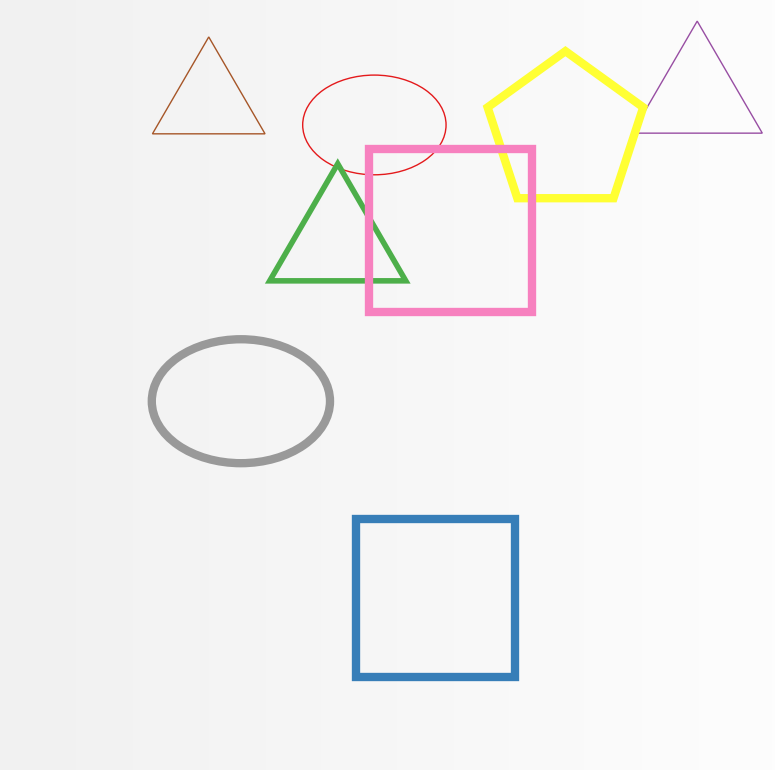[{"shape": "oval", "thickness": 0.5, "radius": 0.46, "center": [0.483, 0.838]}, {"shape": "square", "thickness": 3, "radius": 0.51, "center": [0.562, 0.223]}, {"shape": "triangle", "thickness": 2, "radius": 0.51, "center": [0.436, 0.686]}, {"shape": "triangle", "thickness": 0.5, "radius": 0.48, "center": [0.9, 0.876]}, {"shape": "pentagon", "thickness": 3, "radius": 0.53, "center": [0.73, 0.828]}, {"shape": "triangle", "thickness": 0.5, "radius": 0.42, "center": [0.269, 0.868]}, {"shape": "square", "thickness": 3, "radius": 0.53, "center": [0.581, 0.701]}, {"shape": "oval", "thickness": 3, "radius": 0.57, "center": [0.311, 0.479]}]